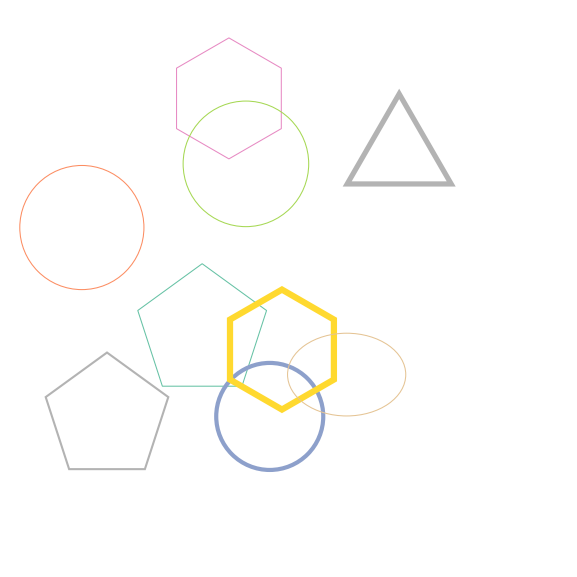[{"shape": "pentagon", "thickness": 0.5, "radius": 0.59, "center": [0.35, 0.425]}, {"shape": "circle", "thickness": 0.5, "radius": 0.54, "center": [0.142, 0.605]}, {"shape": "circle", "thickness": 2, "radius": 0.46, "center": [0.467, 0.278]}, {"shape": "hexagon", "thickness": 0.5, "radius": 0.52, "center": [0.396, 0.829]}, {"shape": "circle", "thickness": 0.5, "radius": 0.54, "center": [0.426, 0.715]}, {"shape": "hexagon", "thickness": 3, "radius": 0.52, "center": [0.488, 0.394]}, {"shape": "oval", "thickness": 0.5, "radius": 0.51, "center": [0.6, 0.351]}, {"shape": "pentagon", "thickness": 1, "radius": 0.56, "center": [0.185, 0.277]}, {"shape": "triangle", "thickness": 2.5, "radius": 0.52, "center": [0.691, 0.733]}]